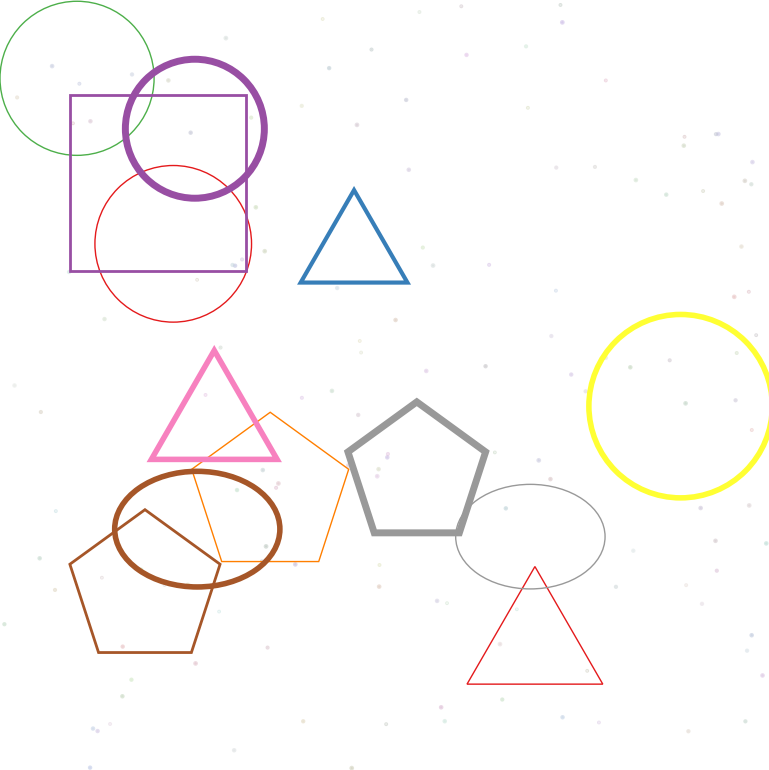[{"shape": "triangle", "thickness": 0.5, "radius": 0.51, "center": [0.695, 0.162]}, {"shape": "circle", "thickness": 0.5, "radius": 0.51, "center": [0.225, 0.683]}, {"shape": "triangle", "thickness": 1.5, "radius": 0.4, "center": [0.46, 0.673]}, {"shape": "circle", "thickness": 0.5, "radius": 0.5, "center": [0.1, 0.898]}, {"shape": "circle", "thickness": 2.5, "radius": 0.45, "center": [0.253, 0.833]}, {"shape": "square", "thickness": 1, "radius": 0.57, "center": [0.205, 0.763]}, {"shape": "pentagon", "thickness": 0.5, "radius": 0.54, "center": [0.351, 0.357]}, {"shape": "circle", "thickness": 2, "radius": 0.6, "center": [0.884, 0.473]}, {"shape": "oval", "thickness": 2, "radius": 0.54, "center": [0.256, 0.313]}, {"shape": "pentagon", "thickness": 1, "radius": 0.51, "center": [0.188, 0.236]}, {"shape": "triangle", "thickness": 2, "radius": 0.47, "center": [0.278, 0.451]}, {"shape": "oval", "thickness": 0.5, "radius": 0.49, "center": [0.689, 0.303]}, {"shape": "pentagon", "thickness": 2.5, "radius": 0.47, "center": [0.541, 0.384]}]